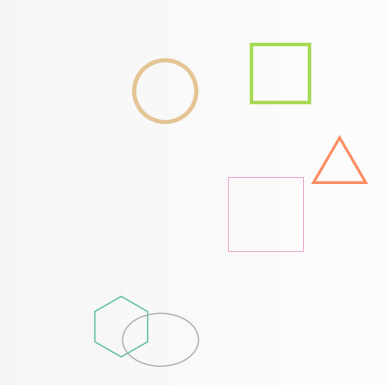[{"shape": "hexagon", "thickness": 1, "radius": 0.39, "center": [0.313, 0.152]}, {"shape": "triangle", "thickness": 2, "radius": 0.39, "center": [0.876, 0.565]}, {"shape": "square", "thickness": 0.5, "radius": 0.48, "center": [0.685, 0.443]}, {"shape": "square", "thickness": 2.5, "radius": 0.38, "center": [0.723, 0.811]}, {"shape": "circle", "thickness": 3, "radius": 0.4, "center": [0.426, 0.763]}, {"shape": "oval", "thickness": 1, "radius": 0.49, "center": [0.414, 0.117]}]